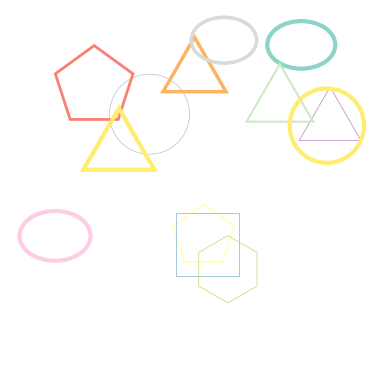[{"shape": "oval", "thickness": 3, "radius": 0.44, "center": [0.783, 0.883]}, {"shape": "pentagon", "thickness": 1, "radius": 0.42, "center": [0.529, 0.387]}, {"shape": "circle", "thickness": 0.5, "radius": 0.52, "center": [0.388, 0.703]}, {"shape": "pentagon", "thickness": 2, "radius": 0.53, "center": [0.245, 0.776]}, {"shape": "square", "thickness": 0.5, "radius": 0.41, "center": [0.539, 0.364]}, {"shape": "triangle", "thickness": 2.5, "radius": 0.47, "center": [0.505, 0.809]}, {"shape": "hexagon", "thickness": 0.5, "radius": 0.44, "center": [0.592, 0.301]}, {"shape": "oval", "thickness": 3, "radius": 0.46, "center": [0.143, 0.387]}, {"shape": "oval", "thickness": 2.5, "radius": 0.43, "center": [0.582, 0.896]}, {"shape": "triangle", "thickness": 0.5, "radius": 0.46, "center": [0.857, 0.681]}, {"shape": "triangle", "thickness": 1.5, "radius": 0.5, "center": [0.727, 0.734]}, {"shape": "circle", "thickness": 3, "radius": 0.48, "center": [0.849, 0.674]}, {"shape": "triangle", "thickness": 3, "radius": 0.53, "center": [0.309, 0.612]}]